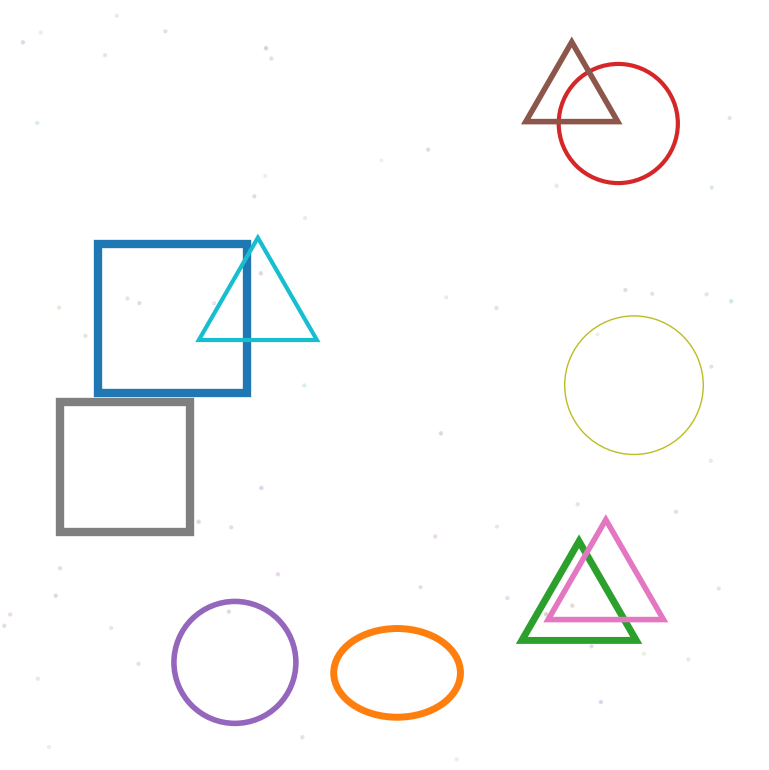[{"shape": "square", "thickness": 3, "radius": 0.48, "center": [0.224, 0.586]}, {"shape": "oval", "thickness": 2.5, "radius": 0.41, "center": [0.516, 0.126]}, {"shape": "triangle", "thickness": 2.5, "radius": 0.43, "center": [0.752, 0.211]}, {"shape": "circle", "thickness": 1.5, "radius": 0.39, "center": [0.803, 0.84]}, {"shape": "circle", "thickness": 2, "radius": 0.4, "center": [0.305, 0.14]}, {"shape": "triangle", "thickness": 2, "radius": 0.34, "center": [0.743, 0.877]}, {"shape": "triangle", "thickness": 2, "radius": 0.43, "center": [0.787, 0.239]}, {"shape": "square", "thickness": 3, "radius": 0.42, "center": [0.163, 0.394]}, {"shape": "circle", "thickness": 0.5, "radius": 0.45, "center": [0.823, 0.5]}, {"shape": "triangle", "thickness": 1.5, "radius": 0.44, "center": [0.335, 0.603]}]